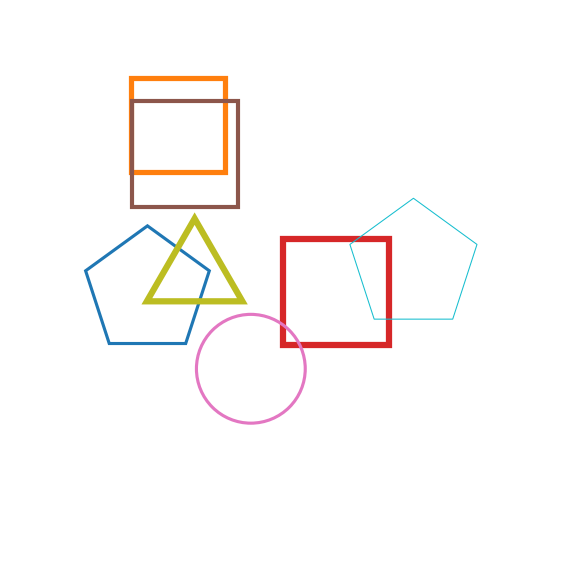[{"shape": "pentagon", "thickness": 1.5, "radius": 0.56, "center": [0.255, 0.495]}, {"shape": "square", "thickness": 2.5, "radius": 0.4, "center": [0.309, 0.782]}, {"shape": "square", "thickness": 3, "radius": 0.46, "center": [0.582, 0.494]}, {"shape": "square", "thickness": 2, "radius": 0.46, "center": [0.32, 0.733]}, {"shape": "circle", "thickness": 1.5, "radius": 0.47, "center": [0.434, 0.361]}, {"shape": "triangle", "thickness": 3, "radius": 0.48, "center": [0.337, 0.525]}, {"shape": "pentagon", "thickness": 0.5, "radius": 0.58, "center": [0.716, 0.54]}]